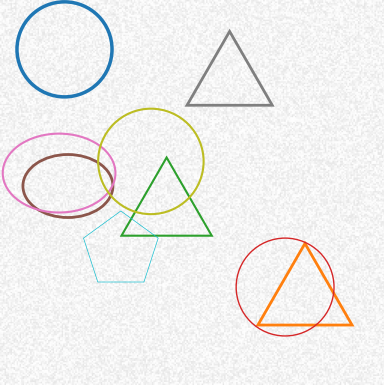[{"shape": "circle", "thickness": 2.5, "radius": 0.62, "center": [0.168, 0.872]}, {"shape": "triangle", "thickness": 2, "radius": 0.71, "center": [0.792, 0.226]}, {"shape": "triangle", "thickness": 1.5, "radius": 0.68, "center": [0.433, 0.455]}, {"shape": "circle", "thickness": 1, "radius": 0.64, "center": [0.74, 0.254]}, {"shape": "oval", "thickness": 2, "radius": 0.58, "center": [0.176, 0.517]}, {"shape": "oval", "thickness": 1.5, "radius": 0.73, "center": [0.153, 0.55]}, {"shape": "triangle", "thickness": 2, "radius": 0.64, "center": [0.596, 0.791]}, {"shape": "circle", "thickness": 1.5, "radius": 0.68, "center": [0.392, 0.581]}, {"shape": "pentagon", "thickness": 0.5, "radius": 0.51, "center": [0.314, 0.35]}]